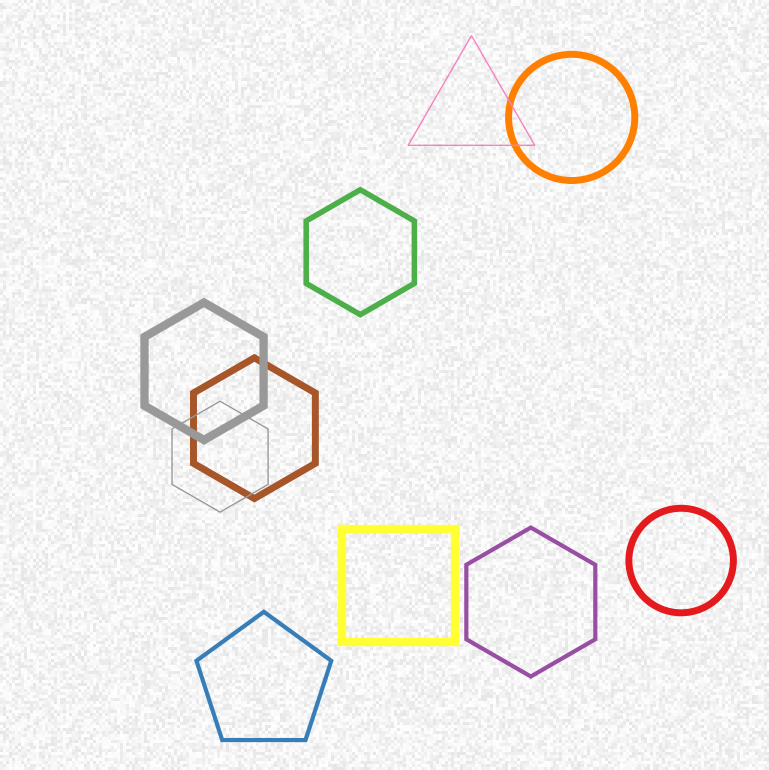[{"shape": "circle", "thickness": 2.5, "radius": 0.34, "center": [0.885, 0.272]}, {"shape": "pentagon", "thickness": 1.5, "radius": 0.46, "center": [0.343, 0.113]}, {"shape": "hexagon", "thickness": 2, "radius": 0.41, "center": [0.468, 0.672]}, {"shape": "hexagon", "thickness": 1.5, "radius": 0.48, "center": [0.689, 0.218]}, {"shape": "circle", "thickness": 2.5, "radius": 0.41, "center": [0.742, 0.848]}, {"shape": "square", "thickness": 3, "radius": 0.37, "center": [0.517, 0.24]}, {"shape": "hexagon", "thickness": 2.5, "radius": 0.46, "center": [0.33, 0.444]}, {"shape": "triangle", "thickness": 0.5, "radius": 0.47, "center": [0.612, 0.859]}, {"shape": "hexagon", "thickness": 0.5, "radius": 0.36, "center": [0.286, 0.407]}, {"shape": "hexagon", "thickness": 3, "radius": 0.45, "center": [0.265, 0.518]}]